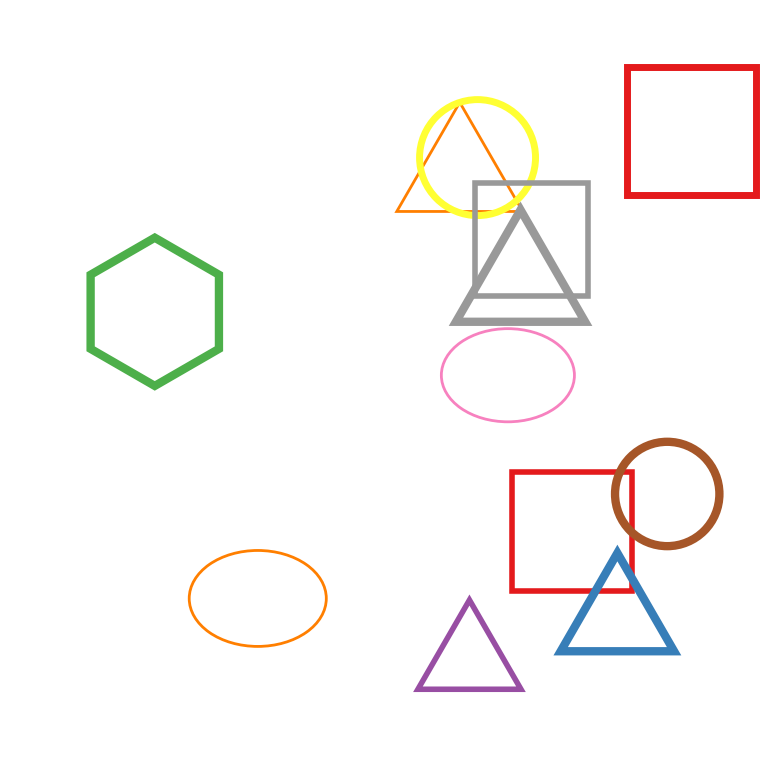[{"shape": "square", "thickness": 2.5, "radius": 0.42, "center": [0.898, 0.83]}, {"shape": "square", "thickness": 2, "radius": 0.39, "center": [0.743, 0.31]}, {"shape": "triangle", "thickness": 3, "radius": 0.43, "center": [0.802, 0.197]}, {"shape": "hexagon", "thickness": 3, "radius": 0.48, "center": [0.201, 0.595]}, {"shape": "triangle", "thickness": 2, "radius": 0.39, "center": [0.61, 0.143]}, {"shape": "triangle", "thickness": 1, "radius": 0.47, "center": [0.597, 0.773]}, {"shape": "oval", "thickness": 1, "radius": 0.45, "center": [0.335, 0.223]}, {"shape": "circle", "thickness": 2.5, "radius": 0.38, "center": [0.62, 0.795]}, {"shape": "circle", "thickness": 3, "radius": 0.34, "center": [0.867, 0.358]}, {"shape": "oval", "thickness": 1, "radius": 0.43, "center": [0.66, 0.513]}, {"shape": "triangle", "thickness": 3, "radius": 0.48, "center": [0.676, 0.631]}, {"shape": "square", "thickness": 2, "radius": 0.37, "center": [0.69, 0.689]}]